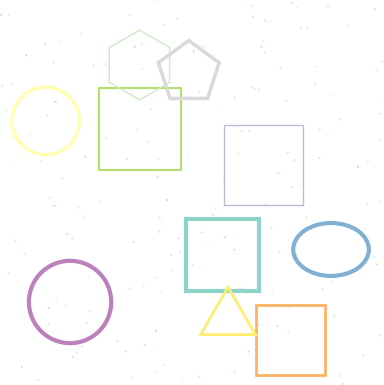[{"shape": "square", "thickness": 3, "radius": 0.47, "center": [0.578, 0.337]}, {"shape": "circle", "thickness": 2.5, "radius": 0.44, "center": [0.119, 0.686]}, {"shape": "square", "thickness": 1, "radius": 0.52, "center": [0.684, 0.572]}, {"shape": "oval", "thickness": 3, "radius": 0.49, "center": [0.86, 0.352]}, {"shape": "square", "thickness": 2, "radius": 0.45, "center": [0.755, 0.116]}, {"shape": "square", "thickness": 1.5, "radius": 0.53, "center": [0.363, 0.664]}, {"shape": "pentagon", "thickness": 2.5, "radius": 0.42, "center": [0.49, 0.812]}, {"shape": "circle", "thickness": 3, "radius": 0.53, "center": [0.182, 0.216]}, {"shape": "hexagon", "thickness": 1, "radius": 0.45, "center": [0.362, 0.831]}, {"shape": "triangle", "thickness": 2, "radius": 0.41, "center": [0.592, 0.172]}]